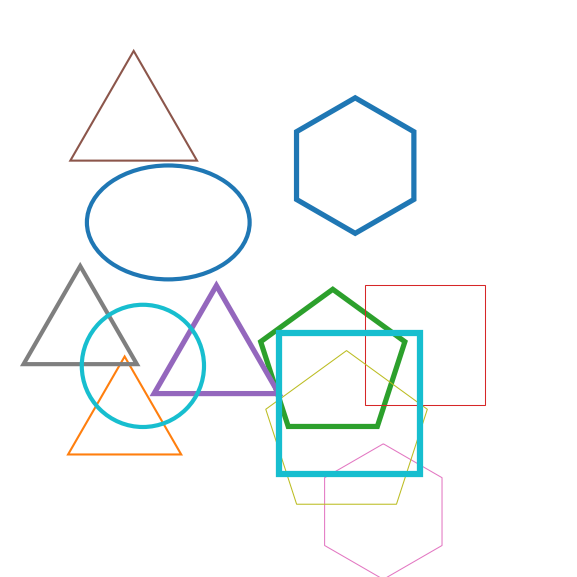[{"shape": "oval", "thickness": 2, "radius": 0.7, "center": [0.291, 0.614]}, {"shape": "hexagon", "thickness": 2.5, "radius": 0.59, "center": [0.615, 0.712]}, {"shape": "triangle", "thickness": 1, "radius": 0.57, "center": [0.216, 0.269]}, {"shape": "pentagon", "thickness": 2.5, "radius": 0.66, "center": [0.576, 0.367]}, {"shape": "square", "thickness": 0.5, "radius": 0.52, "center": [0.736, 0.402]}, {"shape": "triangle", "thickness": 2.5, "radius": 0.62, "center": [0.375, 0.38]}, {"shape": "triangle", "thickness": 1, "radius": 0.63, "center": [0.231, 0.784]}, {"shape": "hexagon", "thickness": 0.5, "radius": 0.59, "center": [0.664, 0.113]}, {"shape": "triangle", "thickness": 2, "radius": 0.57, "center": [0.139, 0.425]}, {"shape": "pentagon", "thickness": 0.5, "radius": 0.74, "center": [0.6, 0.245]}, {"shape": "square", "thickness": 3, "radius": 0.61, "center": [0.605, 0.3]}, {"shape": "circle", "thickness": 2, "radius": 0.53, "center": [0.247, 0.366]}]